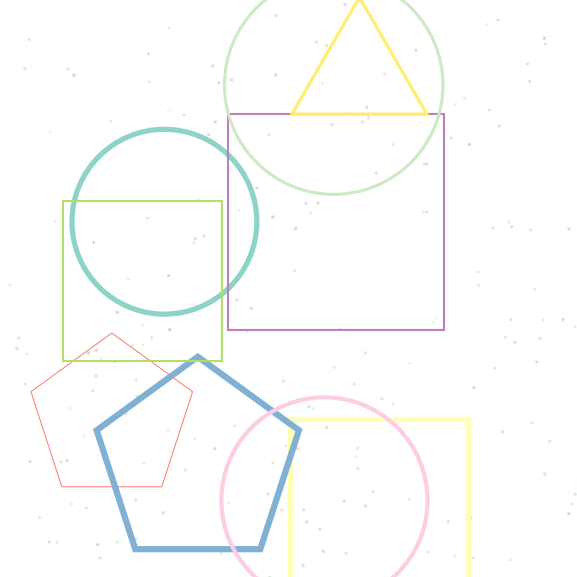[{"shape": "circle", "thickness": 2.5, "radius": 0.8, "center": [0.285, 0.615]}, {"shape": "square", "thickness": 2.5, "radius": 0.77, "center": [0.656, 0.12]}, {"shape": "pentagon", "thickness": 0.5, "radius": 0.74, "center": [0.194, 0.275]}, {"shape": "pentagon", "thickness": 3, "radius": 0.92, "center": [0.342, 0.197]}, {"shape": "square", "thickness": 1, "radius": 0.69, "center": [0.246, 0.513]}, {"shape": "circle", "thickness": 2, "radius": 0.89, "center": [0.562, 0.133]}, {"shape": "square", "thickness": 1, "radius": 0.94, "center": [0.582, 0.615]}, {"shape": "circle", "thickness": 1.5, "radius": 0.95, "center": [0.578, 0.852]}, {"shape": "triangle", "thickness": 1.5, "radius": 0.67, "center": [0.622, 0.869]}]